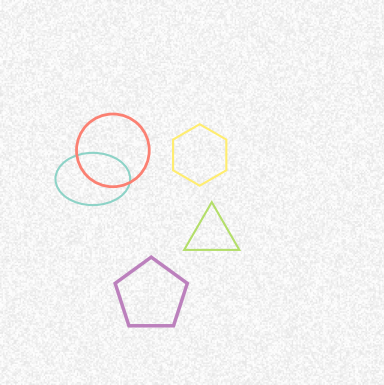[{"shape": "oval", "thickness": 1.5, "radius": 0.48, "center": [0.241, 0.535]}, {"shape": "circle", "thickness": 2, "radius": 0.47, "center": [0.293, 0.609]}, {"shape": "triangle", "thickness": 1.5, "radius": 0.41, "center": [0.55, 0.392]}, {"shape": "pentagon", "thickness": 2.5, "radius": 0.49, "center": [0.393, 0.234]}, {"shape": "hexagon", "thickness": 1.5, "radius": 0.4, "center": [0.519, 0.598]}]